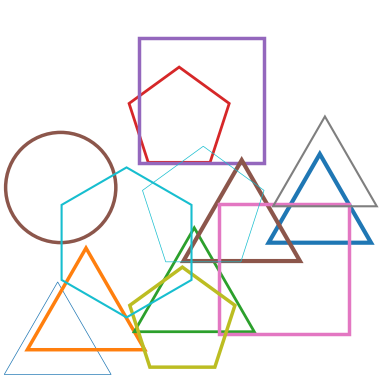[{"shape": "triangle", "thickness": 3, "radius": 0.77, "center": [0.831, 0.446]}, {"shape": "triangle", "thickness": 0.5, "radius": 0.8, "center": [0.15, 0.107]}, {"shape": "triangle", "thickness": 2.5, "radius": 0.88, "center": [0.223, 0.18]}, {"shape": "triangle", "thickness": 2, "radius": 0.9, "center": [0.505, 0.228]}, {"shape": "pentagon", "thickness": 2, "radius": 0.68, "center": [0.465, 0.689]}, {"shape": "square", "thickness": 2.5, "radius": 0.81, "center": [0.523, 0.739]}, {"shape": "triangle", "thickness": 3, "radius": 0.87, "center": [0.628, 0.409]}, {"shape": "circle", "thickness": 2.5, "radius": 0.72, "center": [0.158, 0.513]}, {"shape": "square", "thickness": 2.5, "radius": 0.84, "center": [0.738, 0.301]}, {"shape": "triangle", "thickness": 1.5, "radius": 0.78, "center": [0.844, 0.542]}, {"shape": "pentagon", "thickness": 2.5, "radius": 0.72, "center": [0.474, 0.163]}, {"shape": "hexagon", "thickness": 1.5, "radius": 0.97, "center": [0.329, 0.37]}, {"shape": "pentagon", "thickness": 0.5, "radius": 0.83, "center": [0.528, 0.454]}]